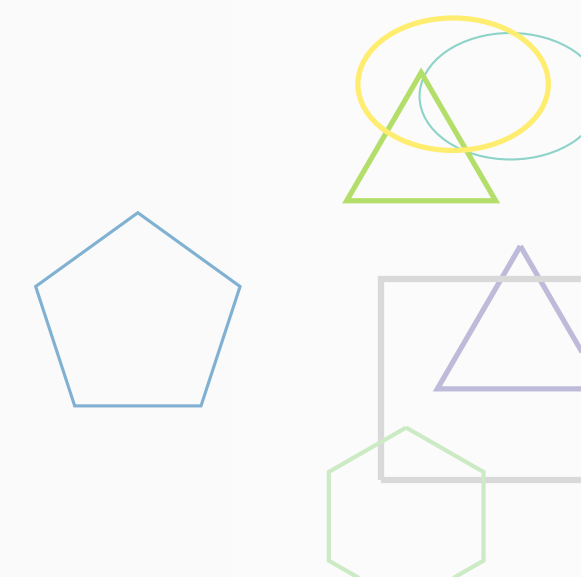[{"shape": "oval", "thickness": 1, "radius": 0.78, "center": [0.878, 0.832]}, {"shape": "triangle", "thickness": 2.5, "radius": 0.82, "center": [0.895, 0.408]}, {"shape": "pentagon", "thickness": 1.5, "radius": 0.92, "center": [0.237, 0.446]}, {"shape": "triangle", "thickness": 2.5, "radius": 0.74, "center": [0.725, 0.725]}, {"shape": "square", "thickness": 3, "radius": 0.87, "center": [0.83, 0.342]}, {"shape": "hexagon", "thickness": 2, "radius": 0.77, "center": [0.699, 0.105]}, {"shape": "oval", "thickness": 2.5, "radius": 0.82, "center": [0.78, 0.853]}]